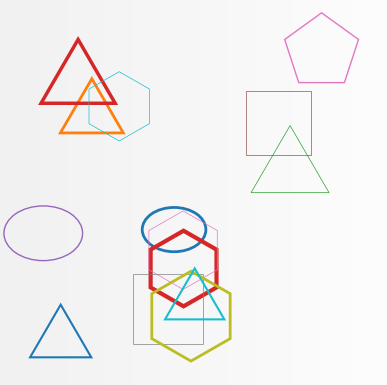[{"shape": "oval", "thickness": 2, "radius": 0.41, "center": [0.449, 0.404]}, {"shape": "triangle", "thickness": 1.5, "radius": 0.46, "center": [0.157, 0.117]}, {"shape": "triangle", "thickness": 2, "radius": 0.47, "center": [0.237, 0.702]}, {"shape": "triangle", "thickness": 0.5, "radius": 0.58, "center": [0.749, 0.558]}, {"shape": "triangle", "thickness": 2.5, "radius": 0.55, "center": [0.202, 0.787]}, {"shape": "hexagon", "thickness": 3, "radius": 0.49, "center": [0.474, 0.303]}, {"shape": "oval", "thickness": 1, "radius": 0.51, "center": [0.112, 0.394]}, {"shape": "square", "thickness": 0.5, "radius": 0.42, "center": [0.718, 0.681]}, {"shape": "pentagon", "thickness": 1, "radius": 0.5, "center": [0.83, 0.866]}, {"shape": "hexagon", "thickness": 0.5, "radius": 0.51, "center": [0.472, 0.35]}, {"shape": "square", "thickness": 0.5, "radius": 0.46, "center": [0.433, 0.198]}, {"shape": "hexagon", "thickness": 2, "radius": 0.58, "center": [0.493, 0.179]}, {"shape": "triangle", "thickness": 1.5, "radius": 0.44, "center": [0.502, 0.215]}, {"shape": "hexagon", "thickness": 0.5, "radius": 0.45, "center": [0.308, 0.724]}]